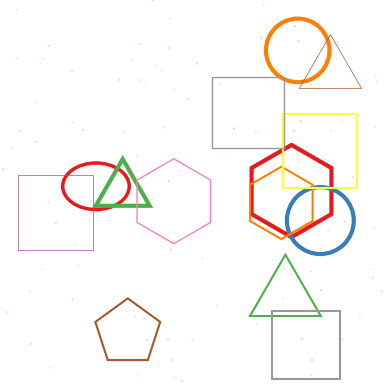[{"shape": "hexagon", "thickness": 3, "radius": 0.6, "center": [0.757, 0.504]}, {"shape": "oval", "thickness": 2.5, "radius": 0.43, "center": [0.249, 0.516]}, {"shape": "circle", "thickness": 3, "radius": 0.43, "center": [0.832, 0.427]}, {"shape": "triangle", "thickness": 3, "radius": 0.4, "center": [0.319, 0.506]}, {"shape": "triangle", "thickness": 1.5, "radius": 0.53, "center": [0.741, 0.232]}, {"shape": "square", "thickness": 0.5, "radius": 0.49, "center": [0.144, 0.449]}, {"shape": "hexagon", "thickness": 1.5, "radius": 0.47, "center": [0.731, 0.473]}, {"shape": "circle", "thickness": 3, "radius": 0.41, "center": [0.773, 0.869]}, {"shape": "square", "thickness": 1.5, "radius": 0.48, "center": [0.83, 0.607]}, {"shape": "triangle", "thickness": 0.5, "radius": 0.47, "center": [0.858, 0.817]}, {"shape": "pentagon", "thickness": 1.5, "radius": 0.44, "center": [0.332, 0.136]}, {"shape": "hexagon", "thickness": 1, "radius": 0.55, "center": [0.451, 0.477]}, {"shape": "square", "thickness": 1.5, "radius": 0.44, "center": [0.796, 0.105]}, {"shape": "square", "thickness": 1, "radius": 0.47, "center": [0.644, 0.708]}]